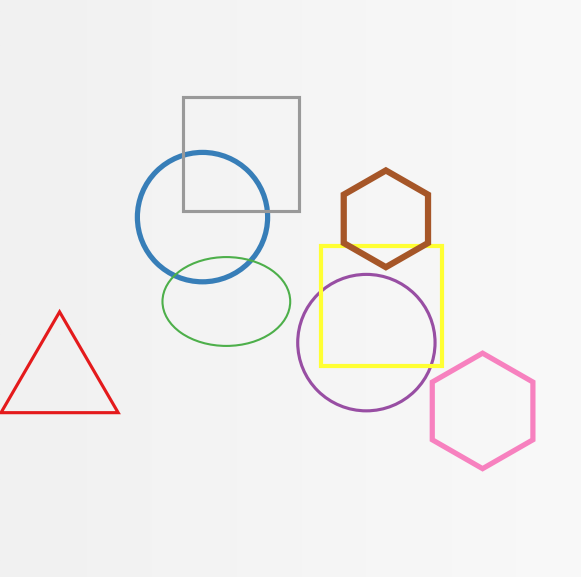[{"shape": "triangle", "thickness": 1.5, "radius": 0.58, "center": [0.103, 0.343]}, {"shape": "circle", "thickness": 2.5, "radius": 0.56, "center": [0.348, 0.623]}, {"shape": "oval", "thickness": 1, "radius": 0.55, "center": [0.389, 0.477]}, {"shape": "circle", "thickness": 1.5, "radius": 0.59, "center": [0.63, 0.406]}, {"shape": "square", "thickness": 2, "radius": 0.52, "center": [0.656, 0.469]}, {"shape": "hexagon", "thickness": 3, "radius": 0.42, "center": [0.664, 0.62]}, {"shape": "hexagon", "thickness": 2.5, "radius": 0.5, "center": [0.83, 0.288]}, {"shape": "square", "thickness": 1.5, "radius": 0.5, "center": [0.414, 0.732]}]